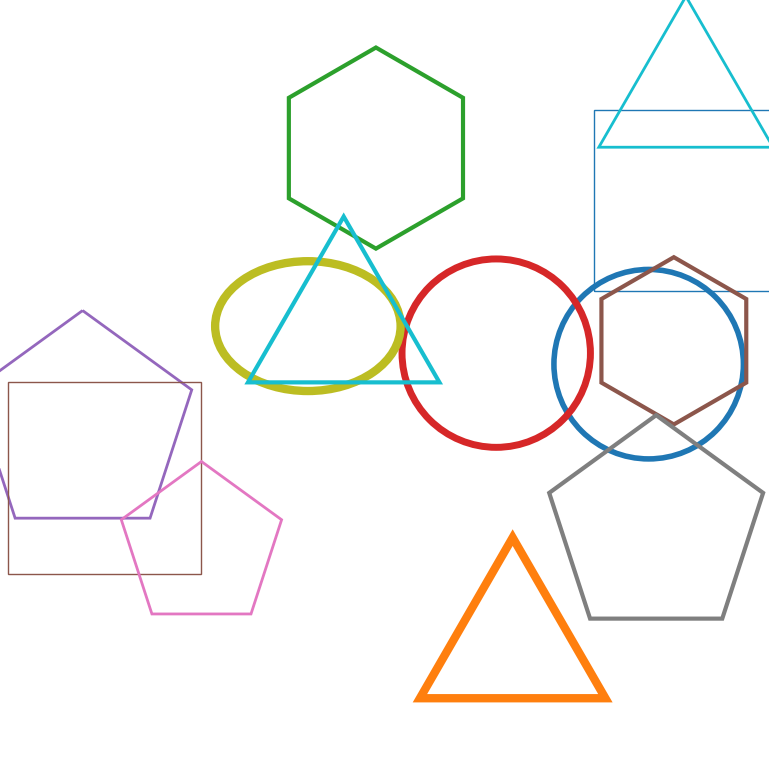[{"shape": "circle", "thickness": 2, "radius": 0.62, "center": [0.842, 0.527]}, {"shape": "square", "thickness": 0.5, "radius": 0.59, "center": [0.888, 0.74]}, {"shape": "triangle", "thickness": 3, "radius": 0.7, "center": [0.666, 0.163]}, {"shape": "hexagon", "thickness": 1.5, "radius": 0.65, "center": [0.488, 0.808]}, {"shape": "circle", "thickness": 2.5, "radius": 0.61, "center": [0.644, 0.541]}, {"shape": "pentagon", "thickness": 1, "radius": 0.75, "center": [0.107, 0.448]}, {"shape": "square", "thickness": 0.5, "radius": 0.63, "center": [0.135, 0.379]}, {"shape": "hexagon", "thickness": 1.5, "radius": 0.54, "center": [0.875, 0.557]}, {"shape": "pentagon", "thickness": 1, "radius": 0.55, "center": [0.262, 0.291]}, {"shape": "pentagon", "thickness": 1.5, "radius": 0.73, "center": [0.852, 0.315]}, {"shape": "oval", "thickness": 3, "radius": 0.6, "center": [0.4, 0.576]}, {"shape": "triangle", "thickness": 1, "radius": 0.65, "center": [0.891, 0.874]}, {"shape": "triangle", "thickness": 1.5, "radius": 0.72, "center": [0.446, 0.575]}]